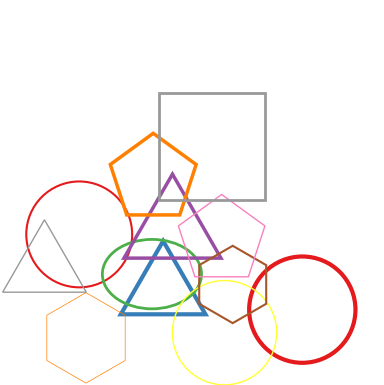[{"shape": "circle", "thickness": 3, "radius": 0.69, "center": [0.785, 0.196]}, {"shape": "circle", "thickness": 1.5, "radius": 0.69, "center": [0.206, 0.391]}, {"shape": "triangle", "thickness": 3, "radius": 0.63, "center": [0.424, 0.247]}, {"shape": "oval", "thickness": 2, "radius": 0.64, "center": [0.395, 0.288]}, {"shape": "triangle", "thickness": 2.5, "radius": 0.73, "center": [0.448, 0.402]}, {"shape": "hexagon", "thickness": 0.5, "radius": 0.59, "center": [0.223, 0.122]}, {"shape": "pentagon", "thickness": 2.5, "radius": 0.59, "center": [0.398, 0.537]}, {"shape": "circle", "thickness": 1, "radius": 0.68, "center": [0.583, 0.136]}, {"shape": "hexagon", "thickness": 1.5, "radius": 0.5, "center": [0.604, 0.261]}, {"shape": "pentagon", "thickness": 1, "radius": 0.59, "center": [0.576, 0.377]}, {"shape": "square", "thickness": 2, "radius": 0.69, "center": [0.55, 0.619]}, {"shape": "triangle", "thickness": 1, "radius": 0.63, "center": [0.115, 0.304]}]